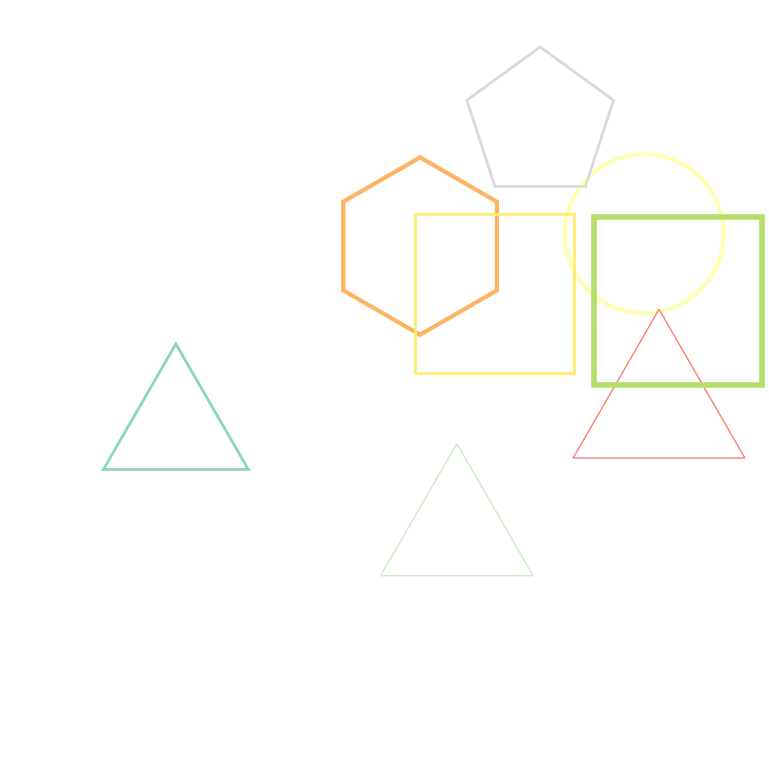[{"shape": "triangle", "thickness": 1, "radius": 0.54, "center": [0.228, 0.445]}, {"shape": "circle", "thickness": 1.5, "radius": 0.52, "center": [0.837, 0.697]}, {"shape": "triangle", "thickness": 0.5, "radius": 0.64, "center": [0.856, 0.47]}, {"shape": "hexagon", "thickness": 1.5, "radius": 0.58, "center": [0.546, 0.68]}, {"shape": "square", "thickness": 2, "radius": 0.55, "center": [0.881, 0.609]}, {"shape": "pentagon", "thickness": 1, "radius": 0.5, "center": [0.702, 0.839]}, {"shape": "triangle", "thickness": 0.5, "radius": 0.57, "center": [0.593, 0.31]}, {"shape": "square", "thickness": 1, "radius": 0.51, "center": [0.642, 0.619]}]